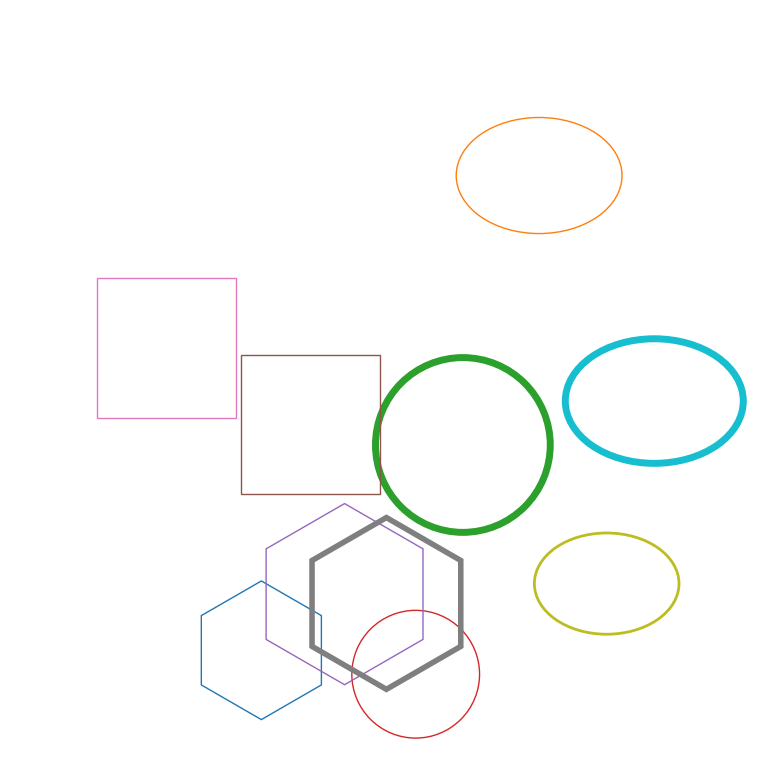[{"shape": "hexagon", "thickness": 0.5, "radius": 0.45, "center": [0.339, 0.155]}, {"shape": "oval", "thickness": 0.5, "radius": 0.54, "center": [0.7, 0.772]}, {"shape": "circle", "thickness": 2.5, "radius": 0.57, "center": [0.601, 0.422]}, {"shape": "circle", "thickness": 0.5, "radius": 0.41, "center": [0.54, 0.124]}, {"shape": "hexagon", "thickness": 0.5, "radius": 0.59, "center": [0.447, 0.228]}, {"shape": "square", "thickness": 0.5, "radius": 0.45, "center": [0.403, 0.449]}, {"shape": "square", "thickness": 0.5, "radius": 0.45, "center": [0.216, 0.548]}, {"shape": "hexagon", "thickness": 2, "radius": 0.56, "center": [0.502, 0.216]}, {"shape": "oval", "thickness": 1, "radius": 0.47, "center": [0.788, 0.242]}, {"shape": "oval", "thickness": 2.5, "radius": 0.58, "center": [0.85, 0.479]}]